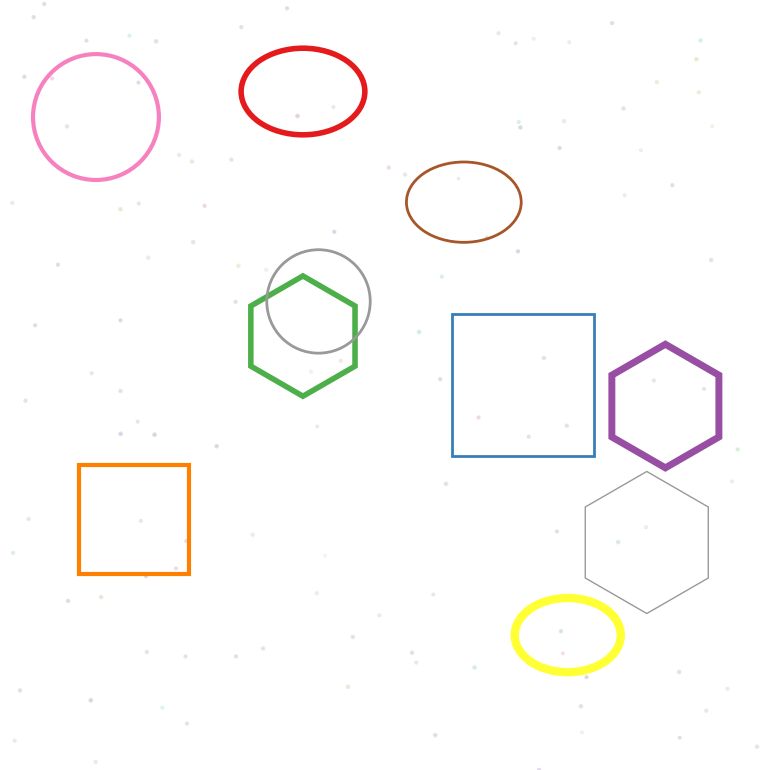[{"shape": "oval", "thickness": 2, "radius": 0.4, "center": [0.393, 0.881]}, {"shape": "square", "thickness": 1, "radius": 0.46, "center": [0.68, 0.5]}, {"shape": "hexagon", "thickness": 2, "radius": 0.39, "center": [0.393, 0.564]}, {"shape": "hexagon", "thickness": 2.5, "radius": 0.4, "center": [0.864, 0.473]}, {"shape": "square", "thickness": 1.5, "radius": 0.36, "center": [0.174, 0.325]}, {"shape": "oval", "thickness": 3, "radius": 0.34, "center": [0.737, 0.175]}, {"shape": "oval", "thickness": 1, "radius": 0.37, "center": [0.602, 0.737]}, {"shape": "circle", "thickness": 1.5, "radius": 0.41, "center": [0.125, 0.848]}, {"shape": "circle", "thickness": 1, "radius": 0.34, "center": [0.414, 0.609]}, {"shape": "hexagon", "thickness": 0.5, "radius": 0.46, "center": [0.84, 0.295]}]